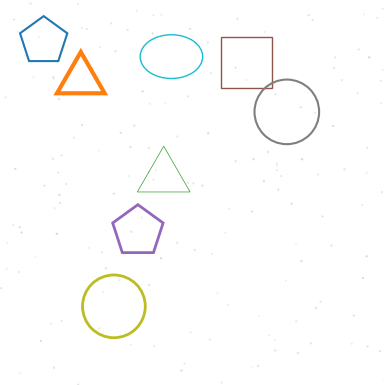[{"shape": "pentagon", "thickness": 1.5, "radius": 0.32, "center": [0.113, 0.894]}, {"shape": "triangle", "thickness": 3, "radius": 0.36, "center": [0.21, 0.793]}, {"shape": "triangle", "thickness": 0.5, "radius": 0.4, "center": [0.425, 0.541]}, {"shape": "pentagon", "thickness": 2, "radius": 0.34, "center": [0.358, 0.4]}, {"shape": "square", "thickness": 1, "radius": 0.33, "center": [0.64, 0.837]}, {"shape": "circle", "thickness": 1.5, "radius": 0.42, "center": [0.745, 0.709]}, {"shape": "circle", "thickness": 2, "radius": 0.41, "center": [0.296, 0.204]}, {"shape": "oval", "thickness": 1, "radius": 0.41, "center": [0.445, 0.853]}]